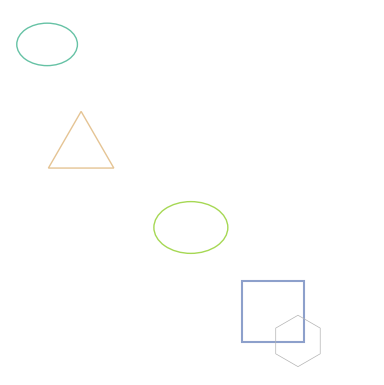[{"shape": "oval", "thickness": 1, "radius": 0.39, "center": [0.122, 0.885]}, {"shape": "square", "thickness": 1.5, "radius": 0.4, "center": [0.708, 0.191]}, {"shape": "oval", "thickness": 1, "radius": 0.48, "center": [0.496, 0.409]}, {"shape": "triangle", "thickness": 1, "radius": 0.49, "center": [0.211, 0.613]}, {"shape": "hexagon", "thickness": 0.5, "radius": 0.33, "center": [0.774, 0.114]}]